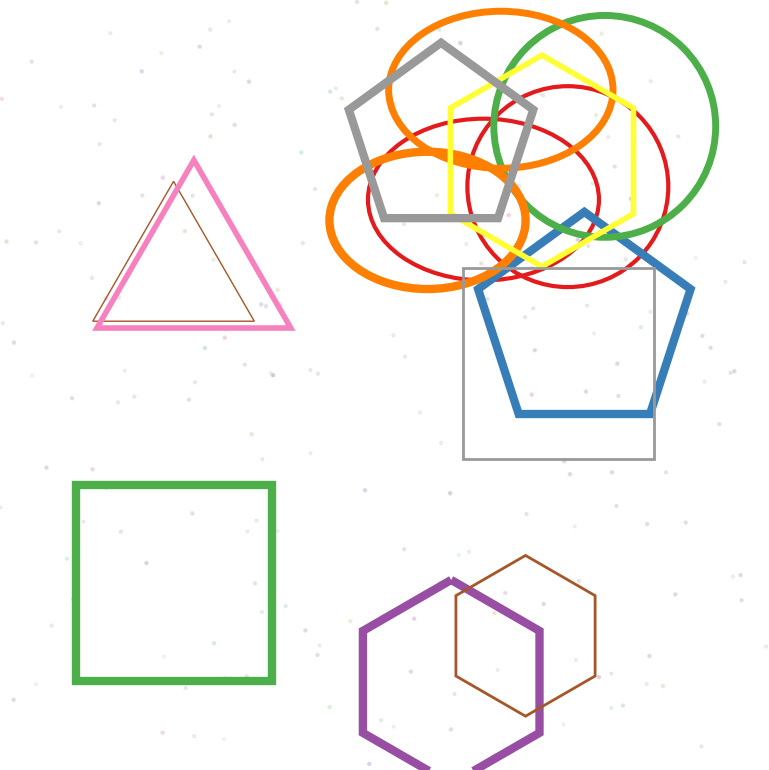[{"shape": "circle", "thickness": 1.5, "radius": 0.65, "center": [0.737, 0.758]}, {"shape": "oval", "thickness": 1.5, "radius": 0.75, "center": [0.628, 0.741]}, {"shape": "pentagon", "thickness": 3, "radius": 0.73, "center": [0.759, 0.58]}, {"shape": "square", "thickness": 3, "radius": 0.64, "center": [0.226, 0.242]}, {"shape": "circle", "thickness": 2.5, "radius": 0.72, "center": [0.785, 0.836]}, {"shape": "hexagon", "thickness": 3, "radius": 0.66, "center": [0.586, 0.114]}, {"shape": "oval", "thickness": 3, "radius": 0.64, "center": [0.555, 0.714]}, {"shape": "oval", "thickness": 2.5, "radius": 0.73, "center": [0.65, 0.883]}, {"shape": "hexagon", "thickness": 2, "radius": 0.69, "center": [0.704, 0.791]}, {"shape": "triangle", "thickness": 0.5, "radius": 0.61, "center": [0.225, 0.643]}, {"shape": "hexagon", "thickness": 1, "radius": 0.52, "center": [0.682, 0.174]}, {"shape": "triangle", "thickness": 2, "radius": 0.73, "center": [0.252, 0.647]}, {"shape": "pentagon", "thickness": 3, "radius": 0.63, "center": [0.573, 0.819]}, {"shape": "square", "thickness": 1, "radius": 0.62, "center": [0.726, 0.528]}]